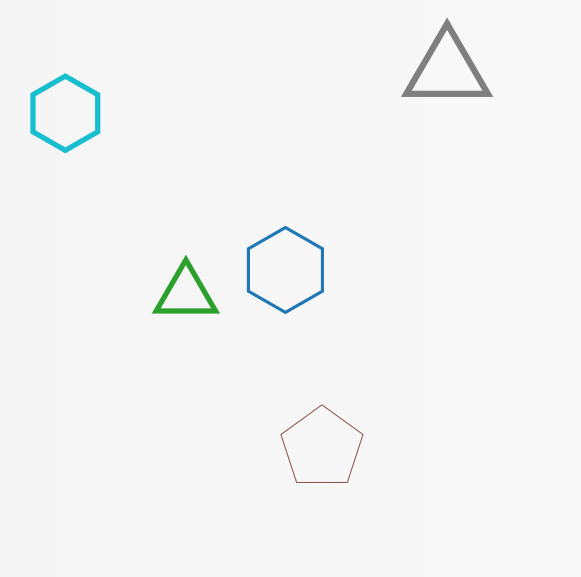[{"shape": "hexagon", "thickness": 1.5, "radius": 0.37, "center": [0.491, 0.532]}, {"shape": "triangle", "thickness": 2.5, "radius": 0.29, "center": [0.32, 0.49]}, {"shape": "pentagon", "thickness": 0.5, "radius": 0.37, "center": [0.554, 0.224]}, {"shape": "triangle", "thickness": 3, "radius": 0.41, "center": [0.769, 0.877]}, {"shape": "hexagon", "thickness": 2.5, "radius": 0.32, "center": [0.112, 0.803]}]